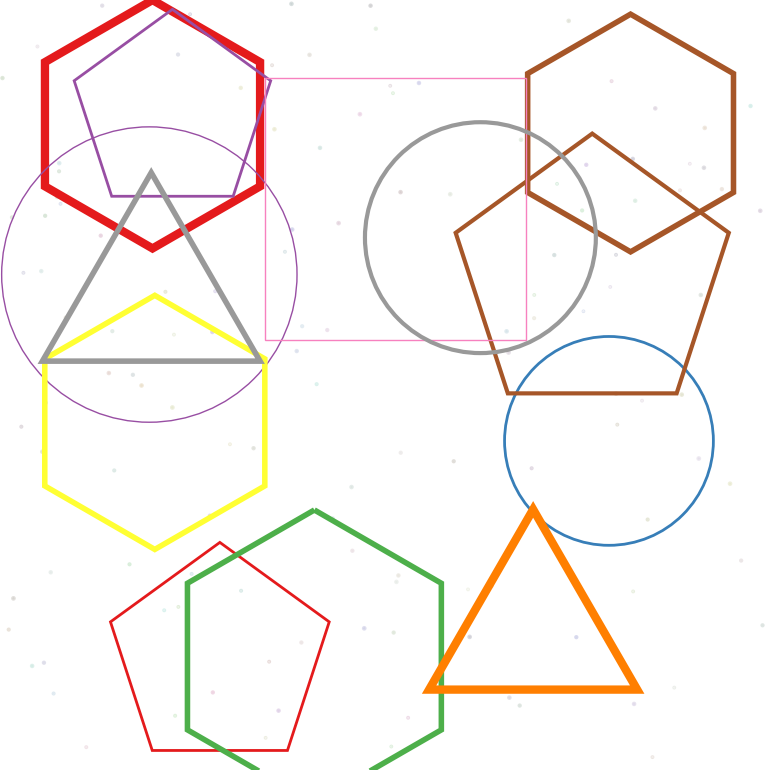[{"shape": "pentagon", "thickness": 1, "radius": 0.75, "center": [0.286, 0.146]}, {"shape": "hexagon", "thickness": 3, "radius": 0.81, "center": [0.198, 0.839]}, {"shape": "circle", "thickness": 1, "radius": 0.68, "center": [0.791, 0.427]}, {"shape": "hexagon", "thickness": 2, "radius": 0.95, "center": [0.408, 0.147]}, {"shape": "circle", "thickness": 0.5, "radius": 0.96, "center": [0.194, 0.643]}, {"shape": "pentagon", "thickness": 1, "radius": 0.67, "center": [0.224, 0.854]}, {"shape": "triangle", "thickness": 3, "radius": 0.78, "center": [0.692, 0.182]}, {"shape": "hexagon", "thickness": 2, "radius": 0.82, "center": [0.201, 0.451]}, {"shape": "hexagon", "thickness": 2, "radius": 0.77, "center": [0.819, 0.827]}, {"shape": "pentagon", "thickness": 1.5, "radius": 0.93, "center": [0.769, 0.64]}, {"shape": "square", "thickness": 0.5, "radius": 0.85, "center": [0.514, 0.728]}, {"shape": "triangle", "thickness": 2, "radius": 0.82, "center": [0.196, 0.613]}, {"shape": "circle", "thickness": 1.5, "radius": 0.75, "center": [0.624, 0.691]}]